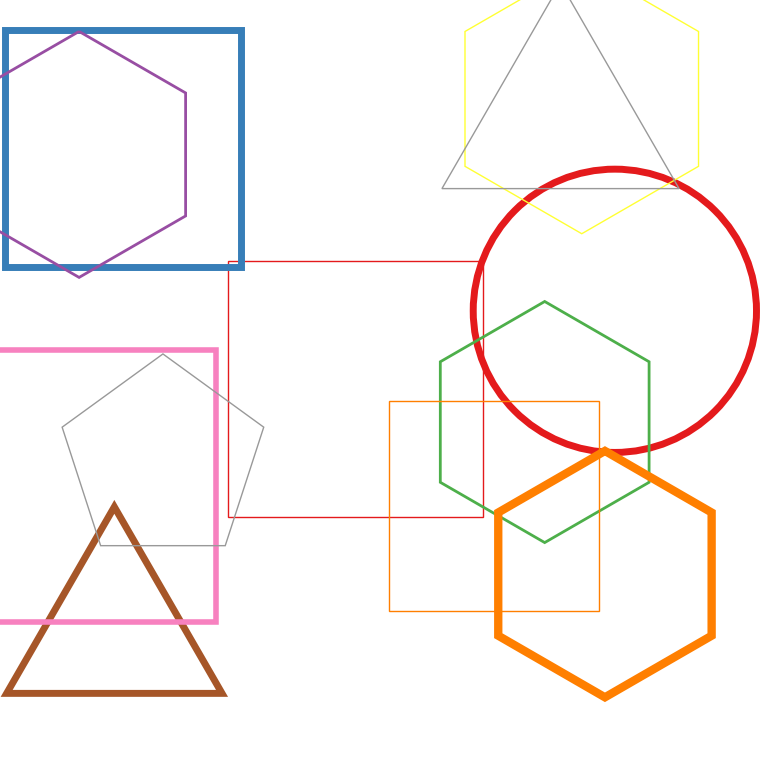[{"shape": "circle", "thickness": 2.5, "radius": 0.92, "center": [0.799, 0.596]}, {"shape": "square", "thickness": 0.5, "radius": 0.83, "center": [0.462, 0.495]}, {"shape": "square", "thickness": 2.5, "radius": 0.77, "center": [0.16, 0.807]}, {"shape": "hexagon", "thickness": 1, "radius": 0.78, "center": [0.707, 0.452]}, {"shape": "hexagon", "thickness": 1, "radius": 0.8, "center": [0.103, 0.799]}, {"shape": "hexagon", "thickness": 3, "radius": 0.8, "center": [0.786, 0.254]}, {"shape": "square", "thickness": 0.5, "radius": 0.68, "center": [0.642, 0.343]}, {"shape": "hexagon", "thickness": 0.5, "radius": 0.88, "center": [0.756, 0.872]}, {"shape": "triangle", "thickness": 2.5, "radius": 0.81, "center": [0.148, 0.18]}, {"shape": "square", "thickness": 2, "radius": 0.88, "center": [0.104, 0.369]}, {"shape": "pentagon", "thickness": 0.5, "radius": 0.69, "center": [0.212, 0.403]}, {"shape": "triangle", "thickness": 0.5, "radius": 0.89, "center": [0.728, 0.844]}]